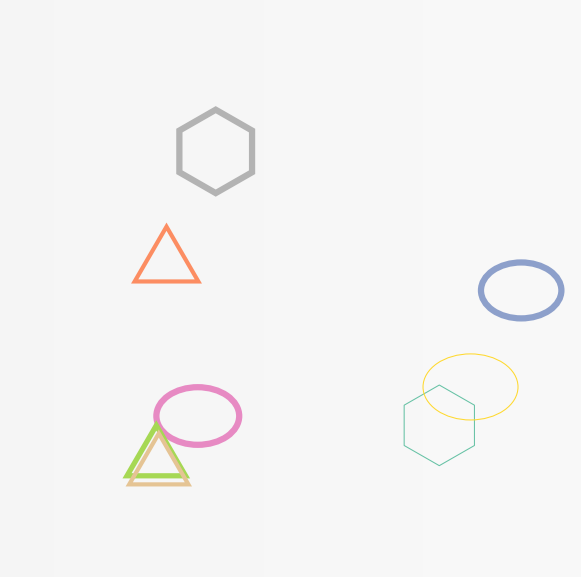[{"shape": "hexagon", "thickness": 0.5, "radius": 0.35, "center": [0.756, 0.263]}, {"shape": "triangle", "thickness": 2, "radius": 0.32, "center": [0.286, 0.543]}, {"shape": "oval", "thickness": 3, "radius": 0.35, "center": [0.897, 0.496]}, {"shape": "oval", "thickness": 3, "radius": 0.36, "center": [0.34, 0.279]}, {"shape": "triangle", "thickness": 2.5, "radius": 0.29, "center": [0.269, 0.204]}, {"shape": "oval", "thickness": 0.5, "radius": 0.41, "center": [0.809, 0.329]}, {"shape": "triangle", "thickness": 2, "radius": 0.29, "center": [0.273, 0.19]}, {"shape": "hexagon", "thickness": 3, "radius": 0.36, "center": [0.371, 0.737]}]